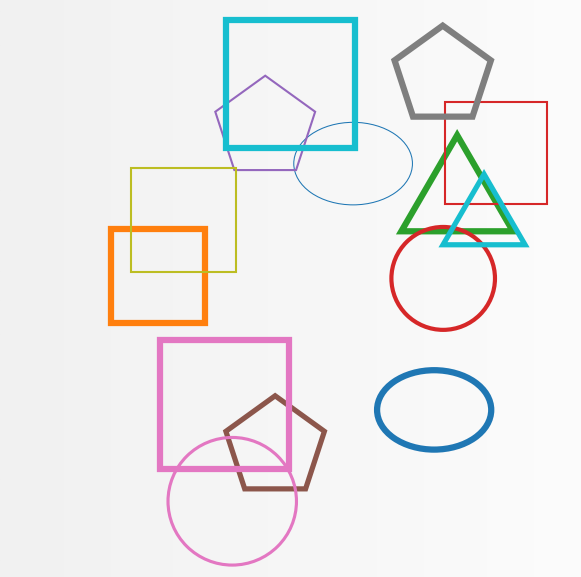[{"shape": "oval", "thickness": 3, "radius": 0.49, "center": [0.747, 0.289]}, {"shape": "oval", "thickness": 0.5, "radius": 0.51, "center": [0.608, 0.716]}, {"shape": "square", "thickness": 3, "radius": 0.41, "center": [0.272, 0.522]}, {"shape": "triangle", "thickness": 3, "radius": 0.55, "center": [0.787, 0.654]}, {"shape": "square", "thickness": 1, "radius": 0.44, "center": [0.854, 0.734]}, {"shape": "circle", "thickness": 2, "radius": 0.45, "center": [0.762, 0.517]}, {"shape": "pentagon", "thickness": 1, "radius": 0.45, "center": [0.456, 0.778]}, {"shape": "pentagon", "thickness": 2.5, "radius": 0.45, "center": [0.473, 0.225]}, {"shape": "circle", "thickness": 1.5, "radius": 0.55, "center": [0.4, 0.131]}, {"shape": "square", "thickness": 3, "radius": 0.55, "center": [0.386, 0.299]}, {"shape": "pentagon", "thickness": 3, "radius": 0.44, "center": [0.762, 0.868]}, {"shape": "square", "thickness": 1, "radius": 0.45, "center": [0.316, 0.619]}, {"shape": "square", "thickness": 3, "radius": 0.55, "center": [0.5, 0.854]}, {"shape": "triangle", "thickness": 2.5, "radius": 0.41, "center": [0.833, 0.616]}]